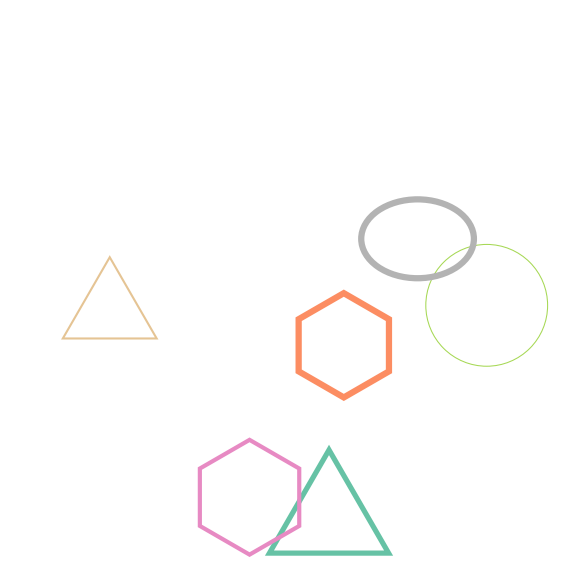[{"shape": "triangle", "thickness": 2.5, "radius": 0.6, "center": [0.57, 0.101]}, {"shape": "hexagon", "thickness": 3, "radius": 0.45, "center": [0.595, 0.401]}, {"shape": "hexagon", "thickness": 2, "radius": 0.5, "center": [0.432, 0.138]}, {"shape": "circle", "thickness": 0.5, "radius": 0.53, "center": [0.843, 0.47]}, {"shape": "triangle", "thickness": 1, "radius": 0.47, "center": [0.19, 0.46]}, {"shape": "oval", "thickness": 3, "radius": 0.49, "center": [0.723, 0.586]}]